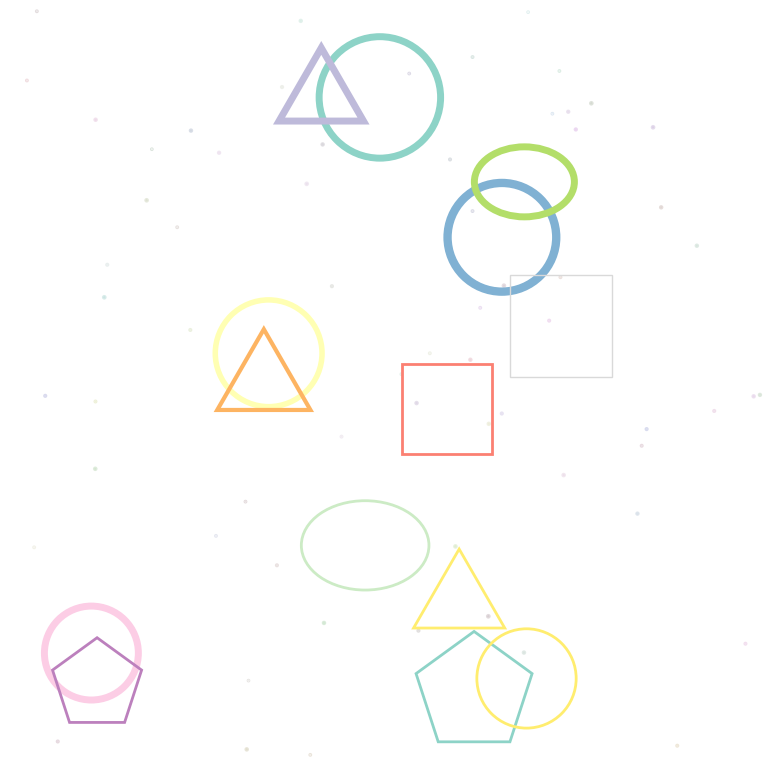[{"shape": "circle", "thickness": 2.5, "radius": 0.39, "center": [0.493, 0.873]}, {"shape": "pentagon", "thickness": 1, "radius": 0.4, "center": [0.616, 0.101]}, {"shape": "circle", "thickness": 2, "radius": 0.35, "center": [0.349, 0.541]}, {"shape": "triangle", "thickness": 2.5, "radius": 0.32, "center": [0.417, 0.874]}, {"shape": "square", "thickness": 1, "radius": 0.29, "center": [0.581, 0.469]}, {"shape": "circle", "thickness": 3, "radius": 0.35, "center": [0.652, 0.692]}, {"shape": "triangle", "thickness": 1.5, "radius": 0.35, "center": [0.343, 0.503]}, {"shape": "oval", "thickness": 2.5, "radius": 0.32, "center": [0.681, 0.764]}, {"shape": "circle", "thickness": 2.5, "radius": 0.31, "center": [0.119, 0.152]}, {"shape": "square", "thickness": 0.5, "radius": 0.33, "center": [0.728, 0.576]}, {"shape": "pentagon", "thickness": 1, "radius": 0.3, "center": [0.126, 0.111]}, {"shape": "oval", "thickness": 1, "radius": 0.41, "center": [0.474, 0.292]}, {"shape": "circle", "thickness": 1, "radius": 0.32, "center": [0.684, 0.119]}, {"shape": "triangle", "thickness": 1, "radius": 0.34, "center": [0.596, 0.219]}]